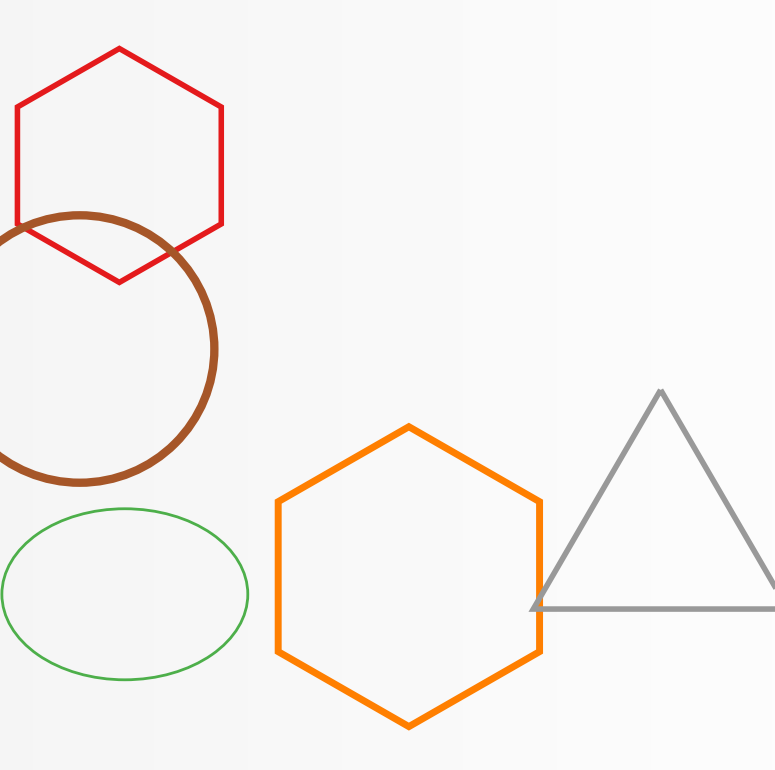[{"shape": "hexagon", "thickness": 2, "radius": 0.76, "center": [0.154, 0.785]}, {"shape": "oval", "thickness": 1, "radius": 0.79, "center": [0.161, 0.228]}, {"shape": "hexagon", "thickness": 2.5, "radius": 0.97, "center": [0.528, 0.251]}, {"shape": "circle", "thickness": 3, "radius": 0.87, "center": [0.103, 0.547]}, {"shape": "triangle", "thickness": 2, "radius": 0.95, "center": [0.852, 0.304]}]